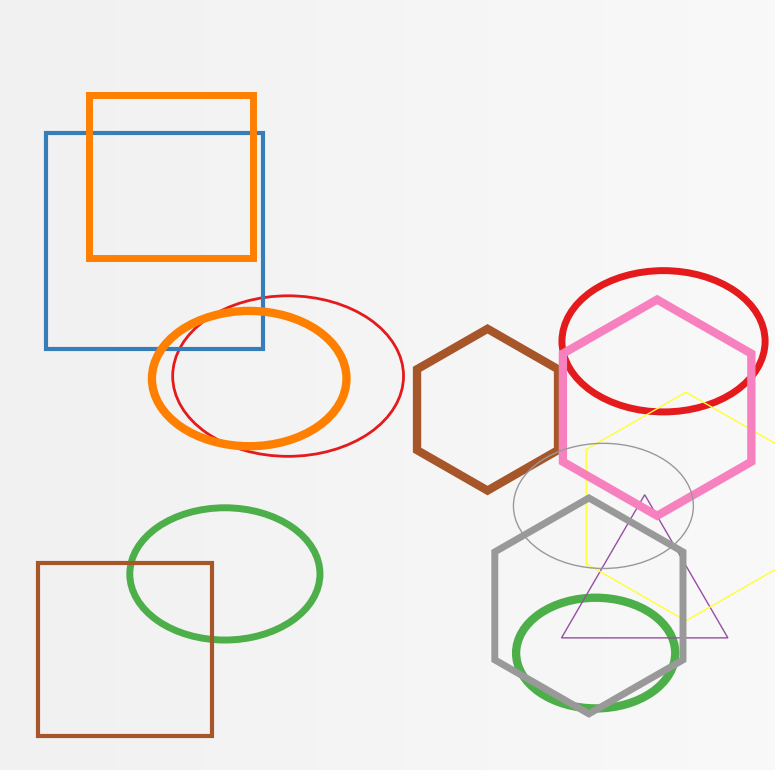[{"shape": "oval", "thickness": 2.5, "radius": 0.66, "center": [0.856, 0.557]}, {"shape": "oval", "thickness": 1, "radius": 0.74, "center": [0.372, 0.512]}, {"shape": "square", "thickness": 1.5, "radius": 0.7, "center": [0.2, 0.687]}, {"shape": "oval", "thickness": 2.5, "radius": 0.61, "center": [0.29, 0.255]}, {"shape": "oval", "thickness": 3, "radius": 0.51, "center": [0.769, 0.152]}, {"shape": "triangle", "thickness": 0.5, "radius": 0.62, "center": [0.832, 0.234]}, {"shape": "square", "thickness": 2.5, "radius": 0.53, "center": [0.221, 0.771]}, {"shape": "oval", "thickness": 3, "radius": 0.63, "center": [0.322, 0.508]}, {"shape": "hexagon", "thickness": 0.5, "radius": 0.74, "center": [0.885, 0.342]}, {"shape": "square", "thickness": 1.5, "radius": 0.56, "center": [0.161, 0.156]}, {"shape": "hexagon", "thickness": 3, "radius": 0.53, "center": [0.629, 0.468]}, {"shape": "hexagon", "thickness": 3, "radius": 0.7, "center": [0.848, 0.471]}, {"shape": "oval", "thickness": 0.5, "radius": 0.58, "center": [0.779, 0.343]}, {"shape": "hexagon", "thickness": 2.5, "radius": 0.7, "center": [0.76, 0.213]}]